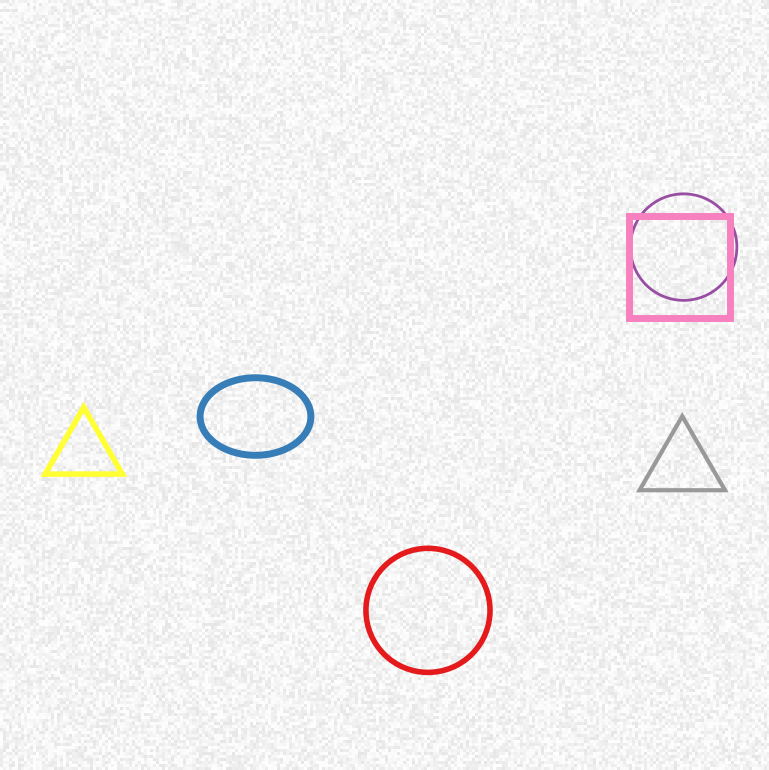[{"shape": "circle", "thickness": 2, "radius": 0.4, "center": [0.556, 0.207]}, {"shape": "oval", "thickness": 2.5, "radius": 0.36, "center": [0.332, 0.459]}, {"shape": "circle", "thickness": 1, "radius": 0.35, "center": [0.888, 0.679]}, {"shape": "triangle", "thickness": 2, "radius": 0.29, "center": [0.109, 0.413]}, {"shape": "square", "thickness": 2.5, "radius": 0.33, "center": [0.882, 0.653]}, {"shape": "triangle", "thickness": 1.5, "radius": 0.32, "center": [0.886, 0.395]}]